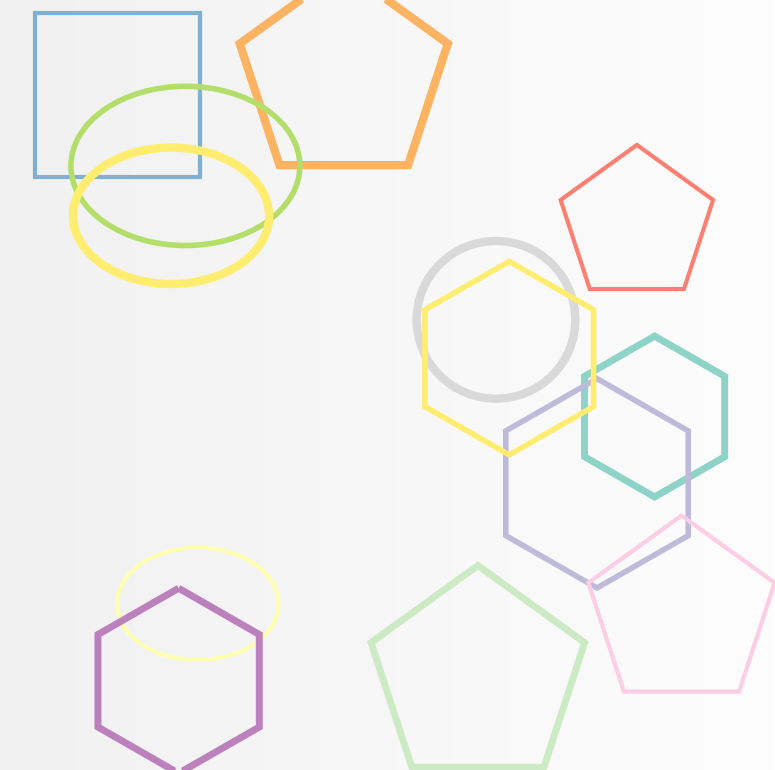[{"shape": "hexagon", "thickness": 2.5, "radius": 0.52, "center": [0.845, 0.459]}, {"shape": "oval", "thickness": 1.5, "radius": 0.52, "center": [0.255, 0.216]}, {"shape": "hexagon", "thickness": 2, "radius": 0.68, "center": [0.77, 0.372]}, {"shape": "pentagon", "thickness": 1.5, "radius": 0.52, "center": [0.822, 0.708]}, {"shape": "square", "thickness": 1.5, "radius": 0.53, "center": [0.152, 0.876]}, {"shape": "pentagon", "thickness": 3, "radius": 0.71, "center": [0.444, 0.9]}, {"shape": "oval", "thickness": 2, "radius": 0.74, "center": [0.239, 0.785]}, {"shape": "pentagon", "thickness": 1.5, "radius": 0.63, "center": [0.879, 0.204]}, {"shape": "circle", "thickness": 3, "radius": 0.51, "center": [0.64, 0.585]}, {"shape": "hexagon", "thickness": 2.5, "radius": 0.6, "center": [0.23, 0.116]}, {"shape": "pentagon", "thickness": 2.5, "radius": 0.72, "center": [0.617, 0.121]}, {"shape": "oval", "thickness": 3, "radius": 0.63, "center": [0.221, 0.72]}, {"shape": "hexagon", "thickness": 2, "radius": 0.63, "center": [0.657, 0.535]}]